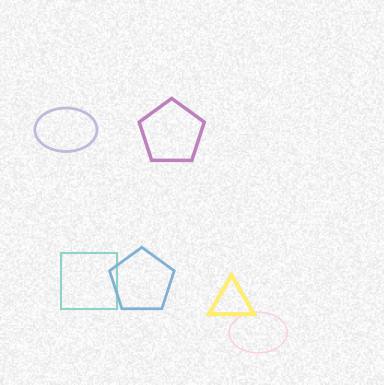[{"shape": "square", "thickness": 1.5, "radius": 0.36, "center": [0.23, 0.27]}, {"shape": "oval", "thickness": 2, "radius": 0.4, "center": [0.171, 0.663]}, {"shape": "pentagon", "thickness": 2, "radius": 0.44, "center": [0.368, 0.269]}, {"shape": "oval", "thickness": 1, "radius": 0.38, "center": [0.671, 0.136]}, {"shape": "pentagon", "thickness": 2.5, "radius": 0.44, "center": [0.446, 0.655]}, {"shape": "triangle", "thickness": 3, "radius": 0.34, "center": [0.601, 0.218]}]